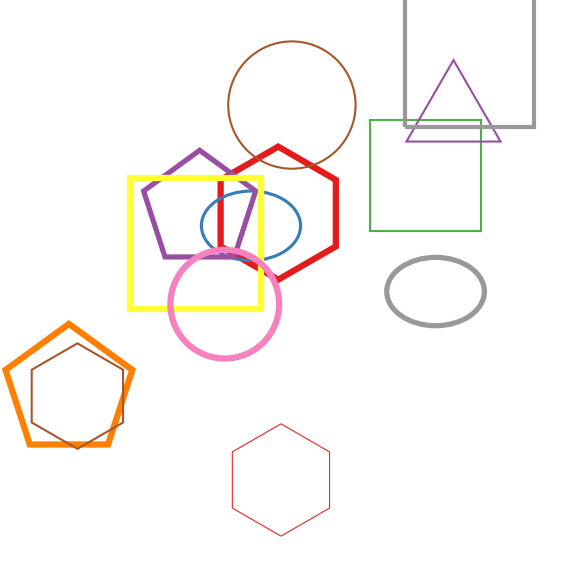[{"shape": "hexagon", "thickness": 0.5, "radius": 0.49, "center": [0.486, 0.168]}, {"shape": "hexagon", "thickness": 3, "radius": 0.58, "center": [0.482, 0.63]}, {"shape": "oval", "thickness": 1.5, "radius": 0.43, "center": [0.435, 0.608]}, {"shape": "square", "thickness": 1, "radius": 0.48, "center": [0.737, 0.695]}, {"shape": "triangle", "thickness": 1, "radius": 0.47, "center": [0.785, 0.801]}, {"shape": "pentagon", "thickness": 2.5, "radius": 0.51, "center": [0.346, 0.637]}, {"shape": "pentagon", "thickness": 3, "radius": 0.58, "center": [0.119, 0.323]}, {"shape": "square", "thickness": 3, "radius": 0.57, "center": [0.338, 0.578]}, {"shape": "hexagon", "thickness": 1, "radius": 0.46, "center": [0.134, 0.313]}, {"shape": "circle", "thickness": 1, "radius": 0.55, "center": [0.505, 0.817]}, {"shape": "circle", "thickness": 3, "radius": 0.47, "center": [0.389, 0.472]}, {"shape": "oval", "thickness": 2.5, "radius": 0.42, "center": [0.754, 0.494]}, {"shape": "square", "thickness": 2, "radius": 0.56, "center": [0.813, 0.891]}]